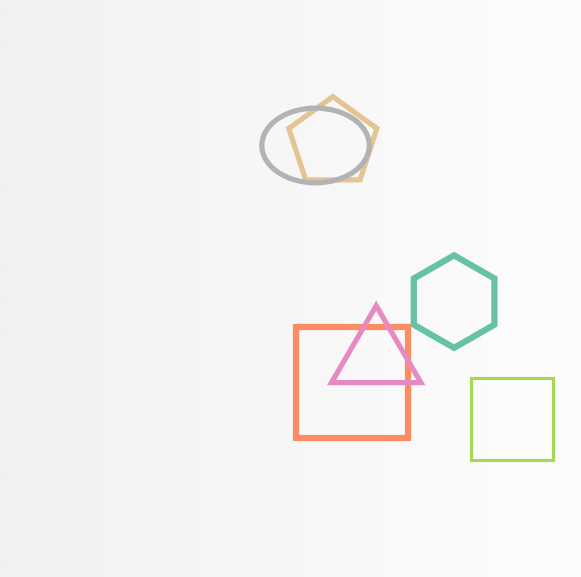[{"shape": "hexagon", "thickness": 3, "radius": 0.4, "center": [0.781, 0.477]}, {"shape": "square", "thickness": 3, "radius": 0.48, "center": [0.606, 0.337]}, {"shape": "triangle", "thickness": 2.5, "radius": 0.44, "center": [0.647, 0.381]}, {"shape": "square", "thickness": 1.5, "radius": 0.35, "center": [0.881, 0.274]}, {"shape": "pentagon", "thickness": 2.5, "radius": 0.4, "center": [0.573, 0.752]}, {"shape": "oval", "thickness": 2.5, "radius": 0.46, "center": [0.543, 0.747]}]